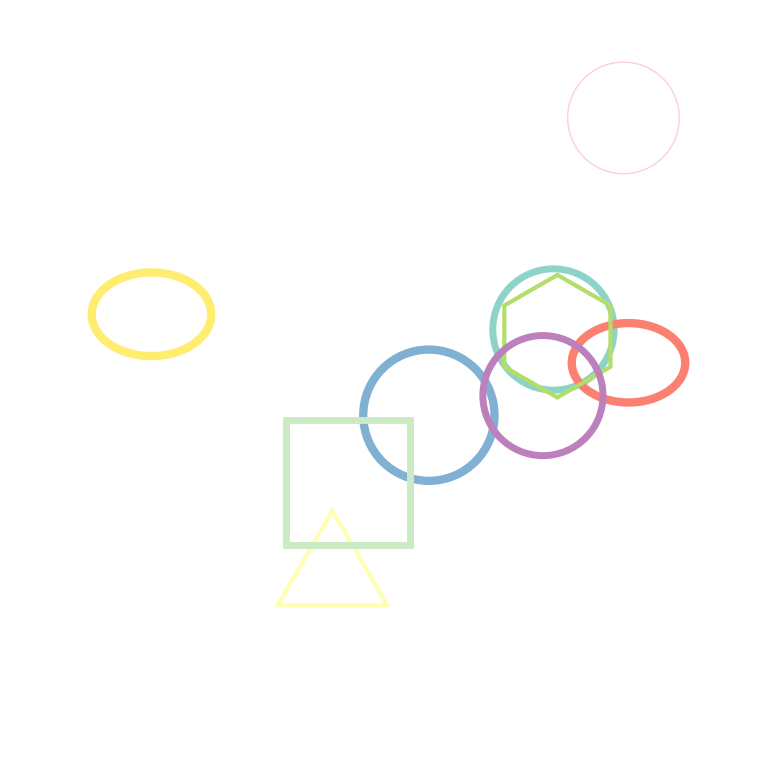[{"shape": "circle", "thickness": 2.5, "radius": 0.39, "center": [0.719, 0.572]}, {"shape": "triangle", "thickness": 1.5, "radius": 0.41, "center": [0.432, 0.255]}, {"shape": "oval", "thickness": 3, "radius": 0.37, "center": [0.816, 0.529]}, {"shape": "circle", "thickness": 3, "radius": 0.43, "center": [0.557, 0.461]}, {"shape": "hexagon", "thickness": 1.5, "radius": 0.4, "center": [0.724, 0.563]}, {"shape": "circle", "thickness": 0.5, "radius": 0.36, "center": [0.81, 0.847]}, {"shape": "circle", "thickness": 2.5, "radius": 0.39, "center": [0.705, 0.486]}, {"shape": "square", "thickness": 2.5, "radius": 0.4, "center": [0.452, 0.373]}, {"shape": "oval", "thickness": 3, "radius": 0.39, "center": [0.197, 0.592]}]